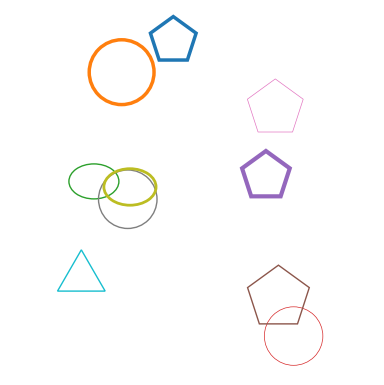[{"shape": "pentagon", "thickness": 2.5, "radius": 0.31, "center": [0.45, 0.895]}, {"shape": "circle", "thickness": 2.5, "radius": 0.42, "center": [0.316, 0.813]}, {"shape": "oval", "thickness": 1, "radius": 0.32, "center": [0.244, 0.529]}, {"shape": "circle", "thickness": 0.5, "radius": 0.38, "center": [0.763, 0.127]}, {"shape": "pentagon", "thickness": 3, "radius": 0.33, "center": [0.691, 0.543]}, {"shape": "pentagon", "thickness": 1, "radius": 0.42, "center": [0.723, 0.227]}, {"shape": "pentagon", "thickness": 0.5, "radius": 0.38, "center": [0.715, 0.719]}, {"shape": "circle", "thickness": 1, "radius": 0.38, "center": [0.332, 0.483]}, {"shape": "oval", "thickness": 2, "radius": 0.34, "center": [0.338, 0.514]}, {"shape": "triangle", "thickness": 1, "radius": 0.36, "center": [0.211, 0.28]}]